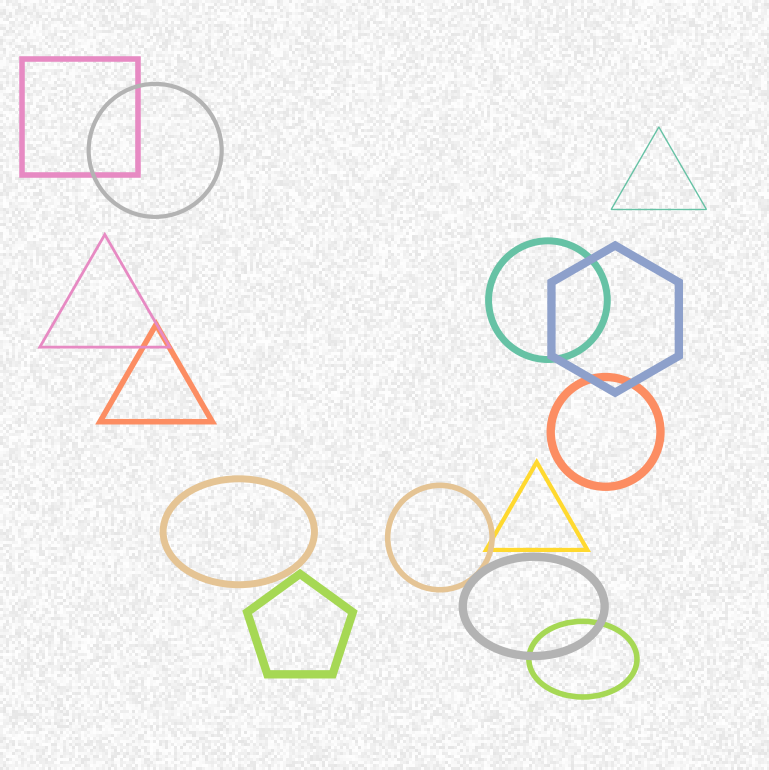[{"shape": "triangle", "thickness": 0.5, "radius": 0.36, "center": [0.856, 0.764]}, {"shape": "circle", "thickness": 2.5, "radius": 0.39, "center": [0.712, 0.61]}, {"shape": "triangle", "thickness": 2, "radius": 0.42, "center": [0.203, 0.494]}, {"shape": "circle", "thickness": 3, "radius": 0.36, "center": [0.786, 0.439]}, {"shape": "hexagon", "thickness": 3, "radius": 0.48, "center": [0.799, 0.586]}, {"shape": "triangle", "thickness": 1, "radius": 0.49, "center": [0.136, 0.598]}, {"shape": "square", "thickness": 2, "radius": 0.38, "center": [0.104, 0.848]}, {"shape": "pentagon", "thickness": 3, "radius": 0.36, "center": [0.39, 0.183]}, {"shape": "oval", "thickness": 2, "radius": 0.35, "center": [0.757, 0.144]}, {"shape": "triangle", "thickness": 1.5, "radius": 0.38, "center": [0.697, 0.324]}, {"shape": "circle", "thickness": 2, "radius": 0.34, "center": [0.571, 0.302]}, {"shape": "oval", "thickness": 2.5, "radius": 0.49, "center": [0.31, 0.309]}, {"shape": "oval", "thickness": 3, "radius": 0.46, "center": [0.693, 0.212]}, {"shape": "circle", "thickness": 1.5, "radius": 0.43, "center": [0.202, 0.805]}]